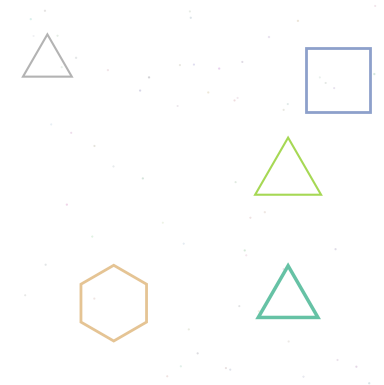[{"shape": "triangle", "thickness": 2.5, "radius": 0.45, "center": [0.748, 0.22]}, {"shape": "square", "thickness": 2, "radius": 0.41, "center": [0.878, 0.792]}, {"shape": "triangle", "thickness": 1.5, "radius": 0.49, "center": [0.748, 0.544]}, {"shape": "hexagon", "thickness": 2, "radius": 0.49, "center": [0.295, 0.213]}, {"shape": "triangle", "thickness": 1.5, "radius": 0.37, "center": [0.123, 0.838]}]